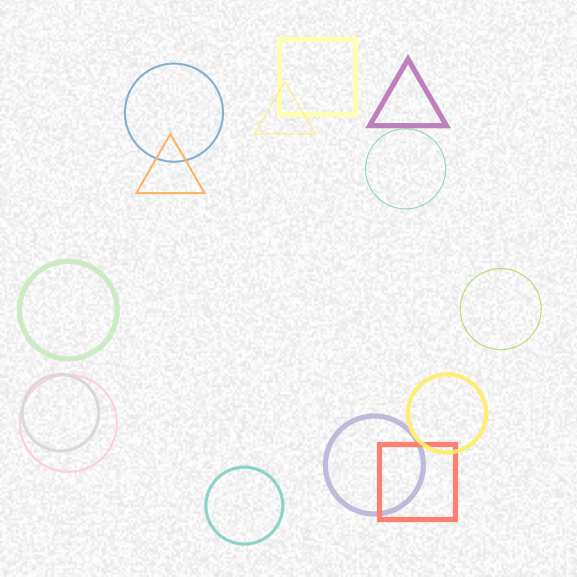[{"shape": "circle", "thickness": 0.5, "radius": 0.35, "center": [0.702, 0.707]}, {"shape": "circle", "thickness": 1.5, "radius": 0.33, "center": [0.423, 0.124]}, {"shape": "square", "thickness": 2.5, "radius": 0.33, "center": [0.549, 0.866]}, {"shape": "circle", "thickness": 2.5, "radius": 0.42, "center": [0.648, 0.194]}, {"shape": "square", "thickness": 2.5, "radius": 0.33, "center": [0.722, 0.166]}, {"shape": "circle", "thickness": 1, "radius": 0.42, "center": [0.301, 0.804]}, {"shape": "triangle", "thickness": 1, "radius": 0.34, "center": [0.295, 0.699]}, {"shape": "circle", "thickness": 0.5, "radius": 0.35, "center": [0.867, 0.464]}, {"shape": "circle", "thickness": 1, "radius": 0.42, "center": [0.118, 0.266]}, {"shape": "circle", "thickness": 1.5, "radius": 0.33, "center": [0.105, 0.284]}, {"shape": "triangle", "thickness": 2.5, "radius": 0.38, "center": [0.707, 0.82]}, {"shape": "circle", "thickness": 2.5, "radius": 0.42, "center": [0.118, 0.462]}, {"shape": "circle", "thickness": 2, "radius": 0.34, "center": [0.774, 0.283]}, {"shape": "triangle", "thickness": 0.5, "radius": 0.3, "center": [0.493, 0.797]}]